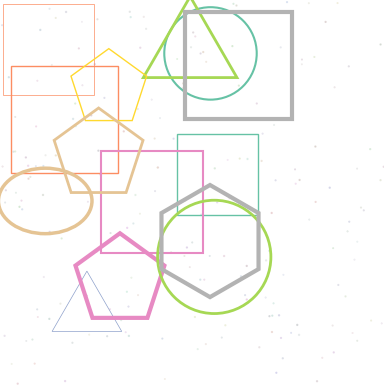[{"shape": "square", "thickness": 1, "radius": 0.53, "center": [0.565, 0.547]}, {"shape": "circle", "thickness": 1.5, "radius": 0.6, "center": [0.547, 0.861]}, {"shape": "square", "thickness": 0.5, "radius": 0.59, "center": [0.126, 0.871]}, {"shape": "square", "thickness": 1, "radius": 0.69, "center": [0.168, 0.691]}, {"shape": "triangle", "thickness": 0.5, "radius": 0.52, "center": [0.226, 0.191]}, {"shape": "pentagon", "thickness": 3, "radius": 0.61, "center": [0.312, 0.273]}, {"shape": "square", "thickness": 1.5, "radius": 0.67, "center": [0.394, 0.475]}, {"shape": "triangle", "thickness": 2, "radius": 0.7, "center": [0.494, 0.869]}, {"shape": "circle", "thickness": 2, "radius": 0.74, "center": [0.556, 0.333]}, {"shape": "pentagon", "thickness": 1, "radius": 0.52, "center": [0.283, 0.77]}, {"shape": "oval", "thickness": 2.5, "radius": 0.61, "center": [0.117, 0.478]}, {"shape": "pentagon", "thickness": 2, "radius": 0.61, "center": [0.256, 0.598]}, {"shape": "hexagon", "thickness": 3, "radius": 0.73, "center": [0.545, 0.374]}, {"shape": "square", "thickness": 3, "radius": 0.7, "center": [0.62, 0.83]}]